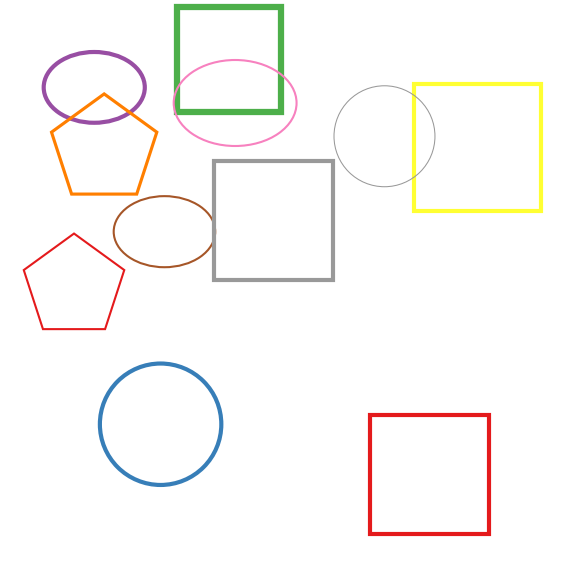[{"shape": "pentagon", "thickness": 1, "radius": 0.46, "center": [0.128, 0.503]}, {"shape": "square", "thickness": 2, "radius": 0.52, "center": [0.744, 0.178]}, {"shape": "circle", "thickness": 2, "radius": 0.53, "center": [0.278, 0.265]}, {"shape": "square", "thickness": 3, "radius": 0.45, "center": [0.396, 0.896]}, {"shape": "oval", "thickness": 2, "radius": 0.44, "center": [0.163, 0.848]}, {"shape": "pentagon", "thickness": 1.5, "radius": 0.48, "center": [0.18, 0.741]}, {"shape": "square", "thickness": 2, "radius": 0.55, "center": [0.827, 0.744]}, {"shape": "oval", "thickness": 1, "radius": 0.44, "center": [0.285, 0.598]}, {"shape": "oval", "thickness": 1, "radius": 0.53, "center": [0.407, 0.821]}, {"shape": "circle", "thickness": 0.5, "radius": 0.44, "center": [0.666, 0.763]}, {"shape": "square", "thickness": 2, "radius": 0.51, "center": [0.474, 0.618]}]